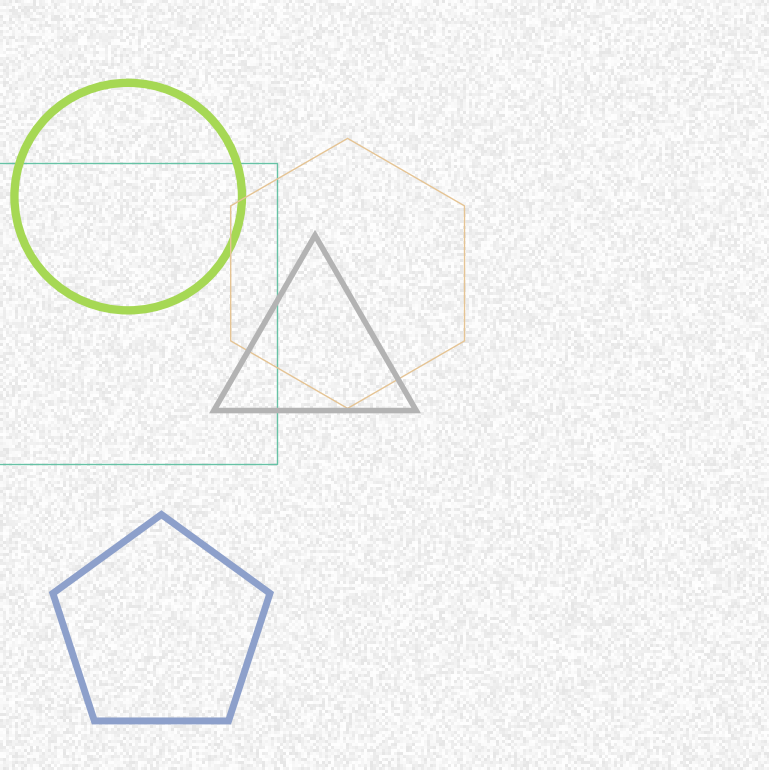[{"shape": "square", "thickness": 0.5, "radius": 0.98, "center": [0.165, 0.593]}, {"shape": "pentagon", "thickness": 2.5, "radius": 0.74, "center": [0.21, 0.184]}, {"shape": "circle", "thickness": 3, "radius": 0.74, "center": [0.166, 0.745]}, {"shape": "hexagon", "thickness": 0.5, "radius": 0.88, "center": [0.451, 0.645]}, {"shape": "triangle", "thickness": 2, "radius": 0.76, "center": [0.409, 0.543]}]